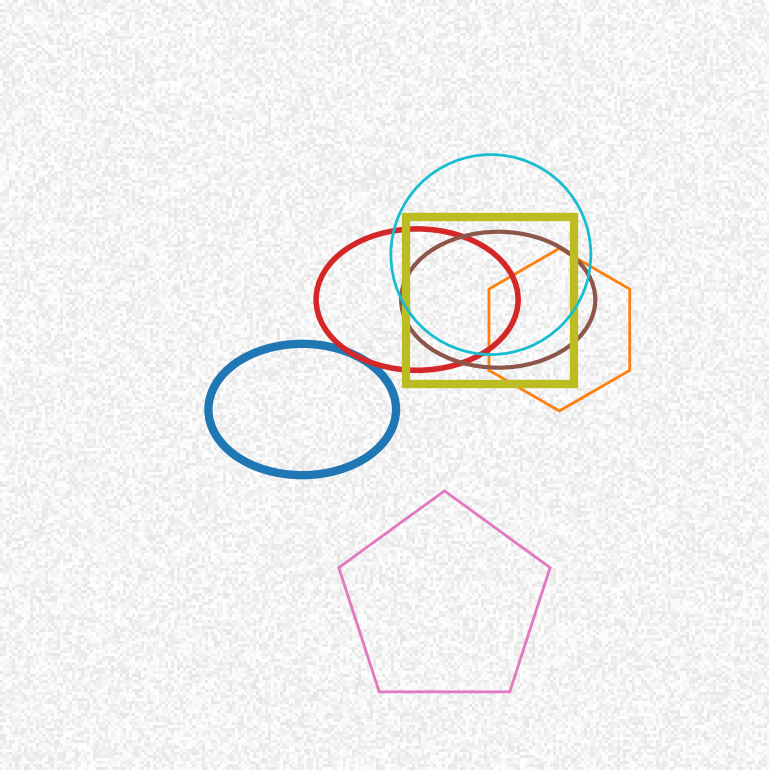[{"shape": "oval", "thickness": 3, "radius": 0.61, "center": [0.393, 0.468]}, {"shape": "hexagon", "thickness": 1, "radius": 0.53, "center": [0.726, 0.572]}, {"shape": "oval", "thickness": 2, "radius": 0.66, "center": [0.542, 0.611]}, {"shape": "oval", "thickness": 1.5, "radius": 0.63, "center": [0.647, 0.611]}, {"shape": "pentagon", "thickness": 1, "radius": 0.72, "center": [0.577, 0.218]}, {"shape": "square", "thickness": 3, "radius": 0.55, "center": [0.636, 0.61]}, {"shape": "circle", "thickness": 1, "radius": 0.65, "center": [0.637, 0.669]}]